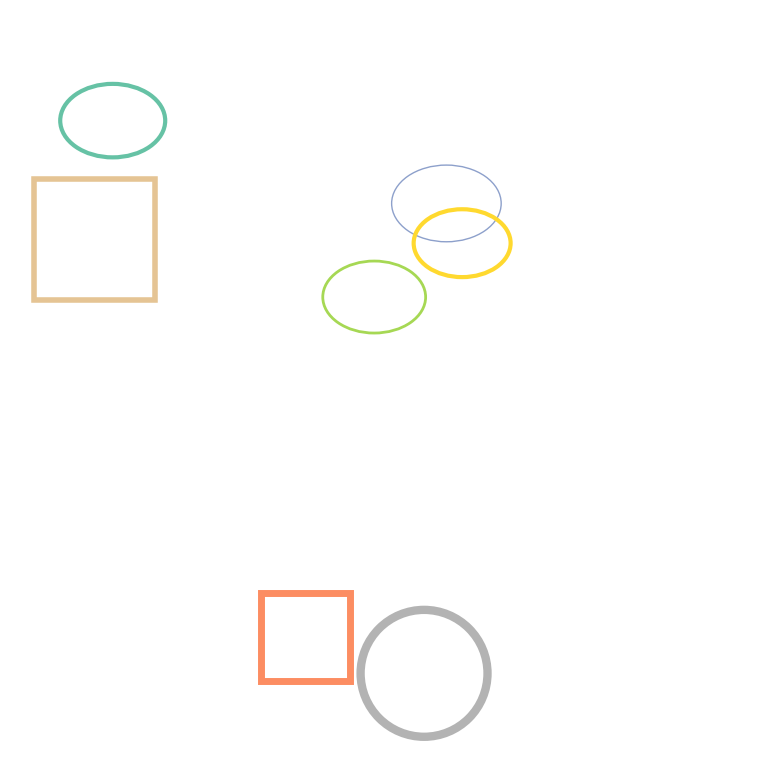[{"shape": "oval", "thickness": 1.5, "radius": 0.34, "center": [0.146, 0.843]}, {"shape": "square", "thickness": 2.5, "radius": 0.29, "center": [0.397, 0.173]}, {"shape": "oval", "thickness": 0.5, "radius": 0.36, "center": [0.58, 0.736]}, {"shape": "oval", "thickness": 1, "radius": 0.33, "center": [0.486, 0.614]}, {"shape": "oval", "thickness": 1.5, "radius": 0.31, "center": [0.6, 0.684]}, {"shape": "square", "thickness": 2, "radius": 0.39, "center": [0.123, 0.689]}, {"shape": "circle", "thickness": 3, "radius": 0.41, "center": [0.551, 0.126]}]